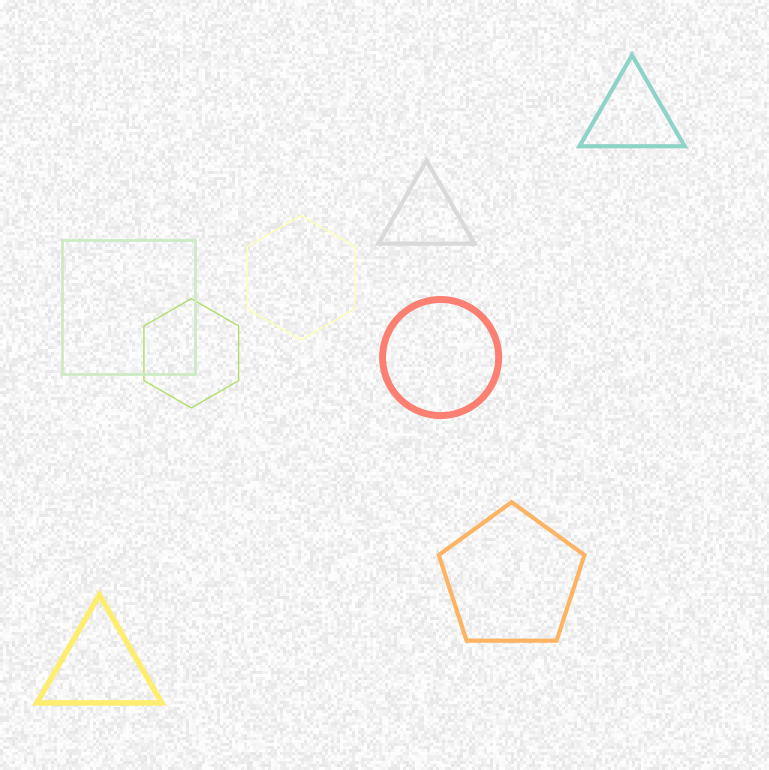[{"shape": "triangle", "thickness": 1.5, "radius": 0.39, "center": [0.821, 0.85]}, {"shape": "hexagon", "thickness": 0.5, "radius": 0.4, "center": [0.391, 0.639]}, {"shape": "circle", "thickness": 2.5, "radius": 0.38, "center": [0.572, 0.536]}, {"shape": "pentagon", "thickness": 1.5, "radius": 0.5, "center": [0.664, 0.248]}, {"shape": "hexagon", "thickness": 0.5, "radius": 0.35, "center": [0.248, 0.541]}, {"shape": "triangle", "thickness": 1.5, "radius": 0.36, "center": [0.554, 0.72]}, {"shape": "square", "thickness": 1, "radius": 0.43, "center": [0.167, 0.601]}, {"shape": "triangle", "thickness": 2, "radius": 0.47, "center": [0.129, 0.134]}]